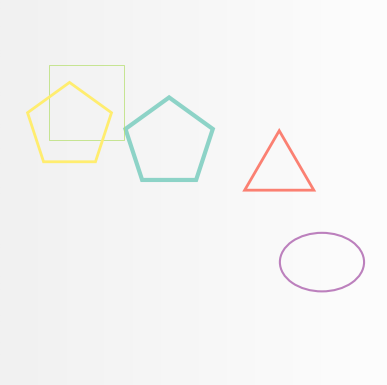[{"shape": "pentagon", "thickness": 3, "radius": 0.59, "center": [0.436, 0.628]}, {"shape": "triangle", "thickness": 2, "radius": 0.51, "center": [0.721, 0.558]}, {"shape": "square", "thickness": 0.5, "radius": 0.48, "center": [0.223, 0.733]}, {"shape": "oval", "thickness": 1.5, "radius": 0.54, "center": [0.831, 0.319]}, {"shape": "pentagon", "thickness": 2, "radius": 0.57, "center": [0.179, 0.672]}]